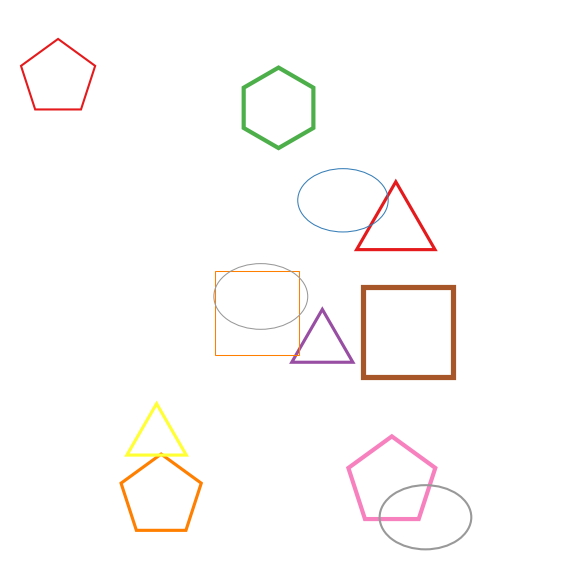[{"shape": "triangle", "thickness": 1.5, "radius": 0.39, "center": [0.685, 0.606]}, {"shape": "pentagon", "thickness": 1, "radius": 0.34, "center": [0.101, 0.864]}, {"shape": "oval", "thickness": 0.5, "radius": 0.39, "center": [0.594, 0.652]}, {"shape": "hexagon", "thickness": 2, "radius": 0.35, "center": [0.482, 0.812]}, {"shape": "triangle", "thickness": 1.5, "radius": 0.31, "center": [0.558, 0.402]}, {"shape": "square", "thickness": 0.5, "radius": 0.36, "center": [0.445, 0.457]}, {"shape": "pentagon", "thickness": 1.5, "radius": 0.37, "center": [0.279, 0.14]}, {"shape": "triangle", "thickness": 1.5, "radius": 0.3, "center": [0.271, 0.241]}, {"shape": "square", "thickness": 2.5, "radius": 0.39, "center": [0.707, 0.425]}, {"shape": "pentagon", "thickness": 2, "radius": 0.4, "center": [0.679, 0.164]}, {"shape": "oval", "thickness": 0.5, "radius": 0.41, "center": [0.452, 0.486]}, {"shape": "oval", "thickness": 1, "radius": 0.4, "center": [0.737, 0.103]}]